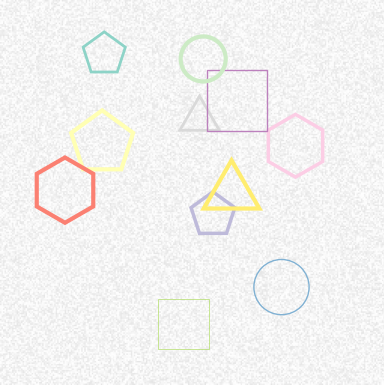[{"shape": "pentagon", "thickness": 2, "radius": 0.29, "center": [0.271, 0.86]}, {"shape": "pentagon", "thickness": 3, "radius": 0.42, "center": [0.265, 0.629]}, {"shape": "pentagon", "thickness": 2.5, "radius": 0.3, "center": [0.553, 0.442]}, {"shape": "hexagon", "thickness": 3, "radius": 0.42, "center": [0.169, 0.506]}, {"shape": "circle", "thickness": 1, "radius": 0.36, "center": [0.731, 0.254]}, {"shape": "square", "thickness": 0.5, "radius": 0.33, "center": [0.477, 0.158]}, {"shape": "hexagon", "thickness": 2.5, "radius": 0.41, "center": [0.768, 0.621]}, {"shape": "triangle", "thickness": 2, "radius": 0.3, "center": [0.518, 0.691]}, {"shape": "square", "thickness": 1, "radius": 0.39, "center": [0.616, 0.739]}, {"shape": "circle", "thickness": 3, "radius": 0.29, "center": [0.528, 0.847]}, {"shape": "triangle", "thickness": 3, "radius": 0.42, "center": [0.601, 0.5]}]